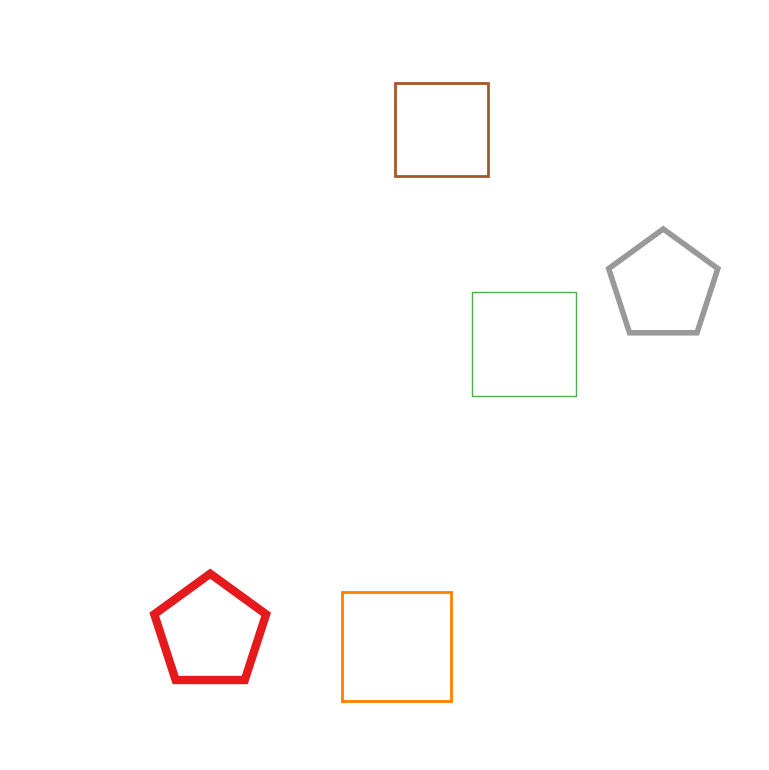[{"shape": "pentagon", "thickness": 3, "radius": 0.38, "center": [0.273, 0.179]}, {"shape": "square", "thickness": 0.5, "radius": 0.34, "center": [0.68, 0.553]}, {"shape": "square", "thickness": 1, "radius": 0.35, "center": [0.514, 0.161]}, {"shape": "square", "thickness": 1, "radius": 0.3, "center": [0.573, 0.832]}, {"shape": "pentagon", "thickness": 2, "radius": 0.37, "center": [0.861, 0.628]}]